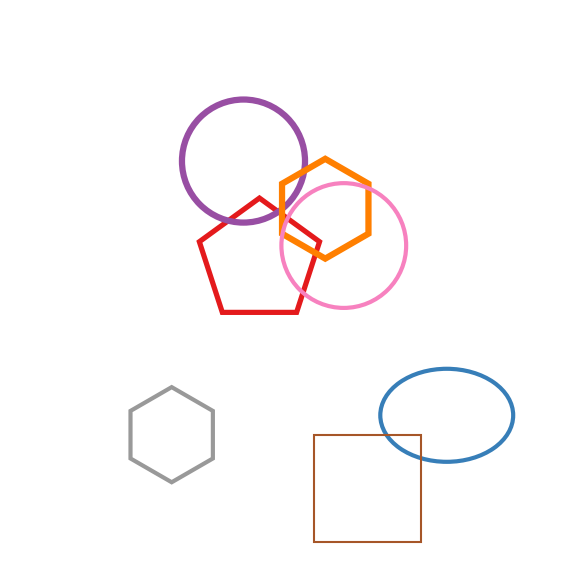[{"shape": "pentagon", "thickness": 2.5, "radius": 0.55, "center": [0.449, 0.547]}, {"shape": "oval", "thickness": 2, "radius": 0.58, "center": [0.774, 0.28]}, {"shape": "circle", "thickness": 3, "radius": 0.53, "center": [0.422, 0.72]}, {"shape": "hexagon", "thickness": 3, "radius": 0.43, "center": [0.563, 0.638]}, {"shape": "square", "thickness": 1, "radius": 0.47, "center": [0.636, 0.153]}, {"shape": "circle", "thickness": 2, "radius": 0.54, "center": [0.595, 0.574]}, {"shape": "hexagon", "thickness": 2, "radius": 0.41, "center": [0.297, 0.246]}]